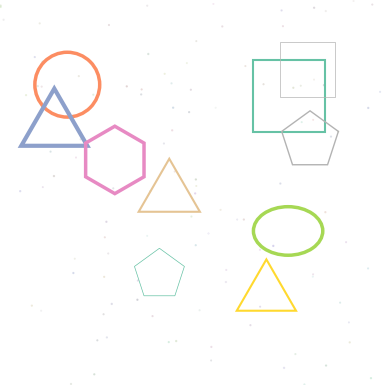[{"shape": "square", "thickness": 1.5, "radius": 0.47, "center": [0.751, 0.751]}, {"shape": "pentagon", "thickness": 0.5, "radius": 0.34, "center": [0.414, 0.287]}, {"shape": "circle", "thickness": 2.5, "radius": 0.42, "center": [0.175, 0.78]}, {"shape": "triangle", "thickness": 3, "radius": 0.49, "center": [0.141, 0.671]}, {"shape": "hexagon", "thickness": 2.5, "radius": 0.44, "center": [0.298, 0.585]}, {"shape": "oval", "thickness": 2.5, "radius": 0.45, "center": [0.748, 0.4]}, {"shape": "triangle", "thickness": 1.5, "radius": 0.44, "center": [0.692, 0.237]}, {"shape": "triangle", "thickness": 1.5, "radius": 0.46, "center": [0.44, 0.496]}, {"shape": "square", "thickness": 0.5, "radius": 0.36, "center": [0.798, 0.82]}, {"shape": "pentagon", "thickness": 1, "radius": 0.39, "center": [0.805, 0.635]}]